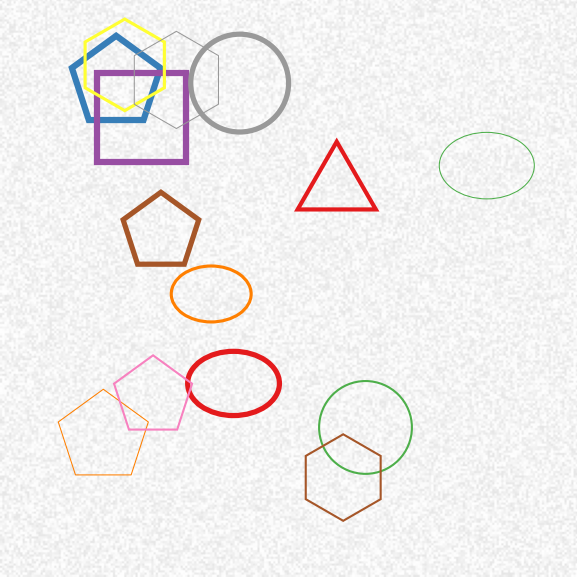[{"shape": "triangle", "thickness": 2, "radius": 0.39, "center": [0.583, 0.676]}, {"shape": "oval", "thickness": 2.5, "radius": 0.4, "center": [0.404, 0.335]}, {"shape": "pentagon", "thickness": 3, "radius": 0.4, "center": [0.201, 0.857]}, {"shape": "oval", "thickness": 0.5, "radius": 0.41, "center": [0.843, 0.712]}, {"shape": "circle", "thickness": 1, "radius": 0.4, "center": [0.633, 0.259]}, {"shape": "square", "thickness": 3, "radius": 0.38, "center": [0.245, 0.796]}, {"shape": "pentagon", "thickness": 0.5, "radius": 0.41, "center": [0.179, 0.243]}, {"shape": "oval", "thickness": 1.5, "radius": 0.35, "center": [0.366, 0.49]}, {"shape": "hexagon", "thickness": 1.5, "radius": 0.4, "center": [0.216, 0.887]}, {"shape": "hexagon", "thickness": 1, "radius": 0.37, "center": [0.594, 0.172]}, {"shape": "pentagon", "thickness": 2.5, "radius": 0.34, "center": [0.279, 0.597]}, {"shape": "pentagon", "thickness": 1, "radius": 0.36, "center": [0.265, 0.313]}, {"shape": "hexagon", "thickness": 0.5, "radius": 0.42, "center": [0.305, 0.861]}, {"shape": "circle", "thickness": 2.5, "radius": 0.42, "center": [0.415, 0.855]}]